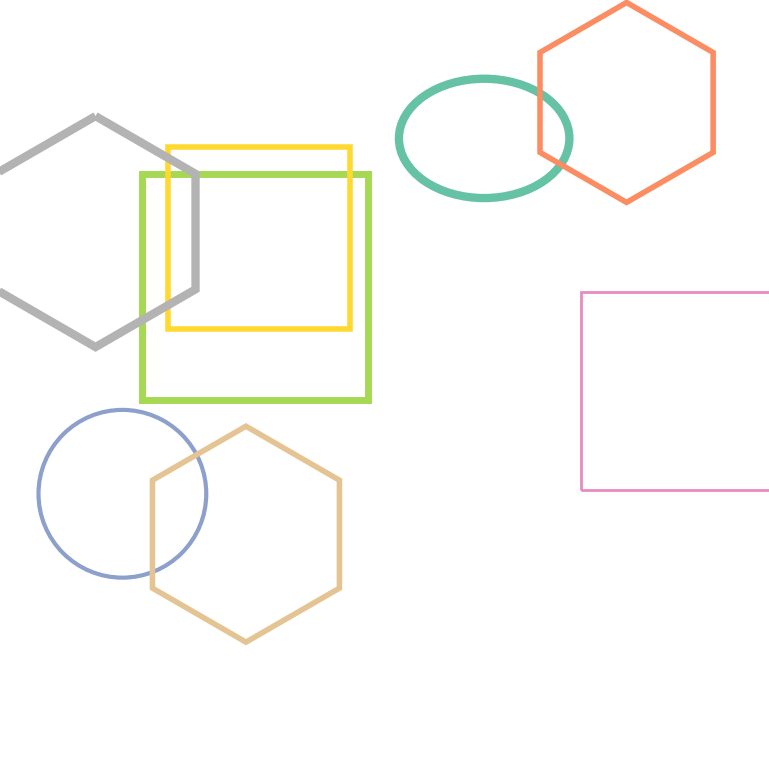[{"shape": "oval", "thickness": 3, "radius": 0.55, "center": [0.629, 0.82]}, {"shape": "hexagon", "thickness": 2, "radius": 0.65, "center": [0.814, 0.867]}, {"shape": "circle", "thickness": 1.5, "radius": 0.54, "center": [0.159, 0.359]}, {"shape": "square", "thickness": 1, "radius": 0.64, "center": [0.882, 0.492]}, {"shape": "square", "thickness": 2.5, "radius": 0.73, "center": [0.331, 0.627]}, {"shape": "square", "thickness": 2, "radius": 0.59, "center": [0.336, 0.691]}, {"shape": "hexagon", "thickness": 2, "radius": 0.7, "center": [0.319, 0.306]}, {"shape": "hexagon", "thickness": 3, "radius": 0.75, "center": [0.124, 0.699]}]